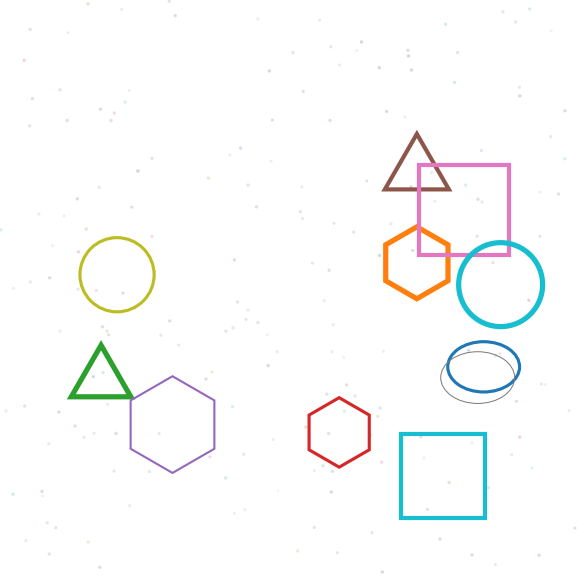[{"shape": "oval", "thickness": 1.5, "radius": 0.31, "center": [0.838, 0.364]}, {"shape": "hexagon", "thickness": 2.5, "radius": 0.31, "center": [0.722, 0.544]}, {"shape": "triangle", "thickness": 2.5, "radius": 0.3, "center": [0.175, 0.342]}, {"shape": "hexagon", "thickness": 1.5, "radius": 0.3, "center": [0.587, 0.25]}, {"shape": "hexagon", "thickness": 1, "radius": 0.42, "center": [0.299, 0.264]}, {"shape": "triangle", "thickness": 2, "radius": 0.32, "center": [0.722, 0.703]}, {"shape": "square", "thickness": 2, "radius": 0.39, "center": [0.803, 0.636]}, {"shape": "oval", "thickness": 0.5, "radius": 0.32, "center": [0.827, 0.345]}, {"shape": "circle", "thickness": 1.5, "radius": 0.32, "center": [0.203, 0.523]}, {"shape": "square", "thickness": 2, "radius": 0.36, "center": [0.767, 0.175]}, {"shape": "circle", "thickness": 2.5, "radius": 0.36, "center": [0.867, 0.506]}]